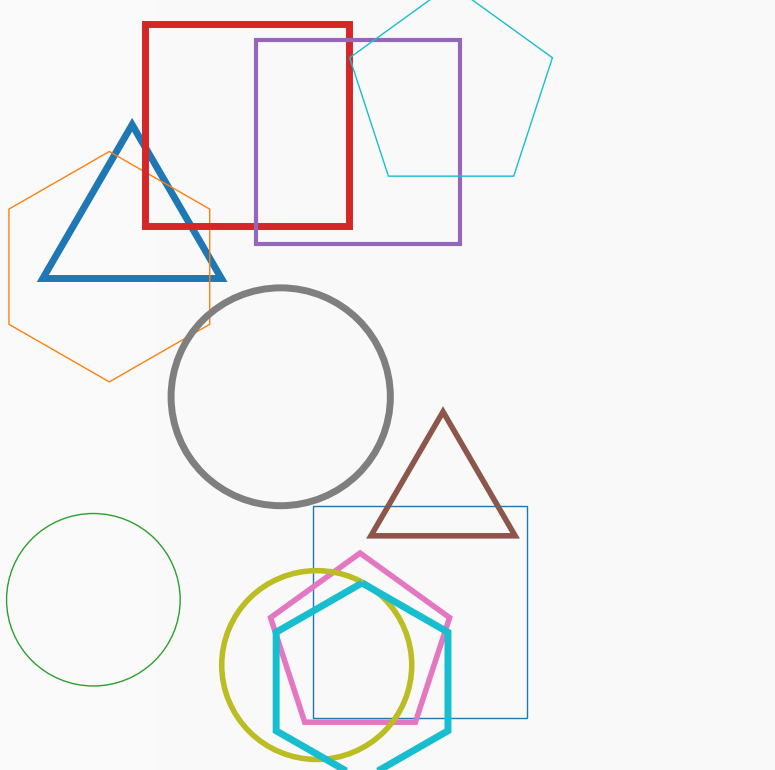[{"shape": "square", "thickness": 0.5, "radius": 0.69, "center": [0.542, 0.205]}, {"shape": "triangle", "thickness": 2.5, "radius": 0.67, "center": [0.17, 0.705]}, {"shape": "hexagon", "thickness": 0.5, "radius": 0.75, "center": [0.141, 0.654]}, {"shape": "circle", "thickness": 0.5, "radius": 0.56, "center": [0.12, 0.221]}, {"shape": "square", "thickness": 2.5, "radius": 0.66, "center": [0.319, 0.837]}, {"shape": "square", "thickness": 1.5, "radius": 0.66, "center": [0.462, 0.816]}, {"shape": "triangle", "thickness": 2, "radius": 0.54, "center": [0.572, 0.358]}, {"shape": "pentagon", "thickness": 2, "radius": 0.61, "center": [0.465, 0.16]}, {"shape": "circle", "thickness": 2.5, "radius": 0.71, "center": [0.362, 0.485]}, {"shape": "circle", "thickness": 2, "radius": 0.61, "center": [0.409, 0.136]}, {"shape": "hexagon", "thickness": 2.5, "radius": 0.64, "center": [0.467, 0.115]}, {"shape": "pentagon", "thickness": 0.5, "radius": 0.69, "center": [0.582, 0.882]}]